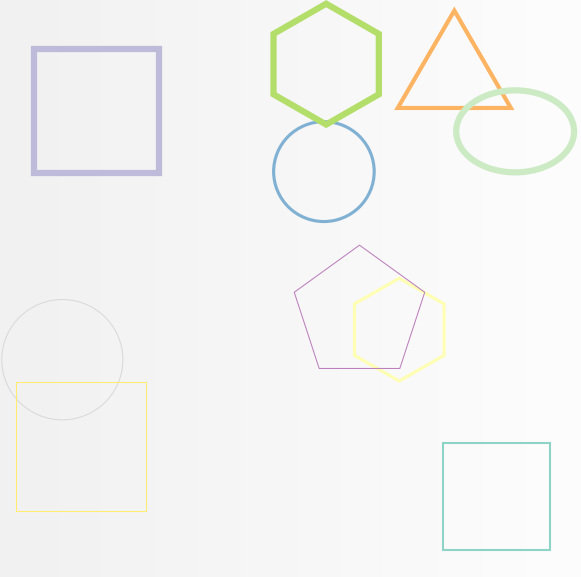[{"shape": "square", "thickness": 1, "radius": 0.46, "center": [0.854, 0.14]}, {"shape": "hexagon", "thickness": 1.5, "radius": 0.45, "center": [0.687, 0.428]}, {"shape": "square", "thickness": 3, "radius": 0.54, "center": [0.166, 0.807]}, {"shape": "circle", "thickness": 1.5, "radius": 0.43, "center": [0.557, 0.702]}, {"shape": "triangle", "thickness": 2, "radius": 0.56, "center": [0.782, 0.868]}, {"shape": "hexagon", "thickness": 3, "radius": 0.52, "center": [0.561, 0.888]}, {"shape": "circle", "thickness": 0.5, "radius": 0.52, "center": [0.107, 0.376]}, {"shape": "pentagon", "thickness": 0.5, "radius": 0.59, "center": [0.618, 0.457]}, {"shape": "oval", "thickness": 3, "radius": 0.51, "center": [0.886, 0.772]}, {"shape": "square", "thickness": 0.5, "radius": 0.56, "center": [0.14, 0.226]}]